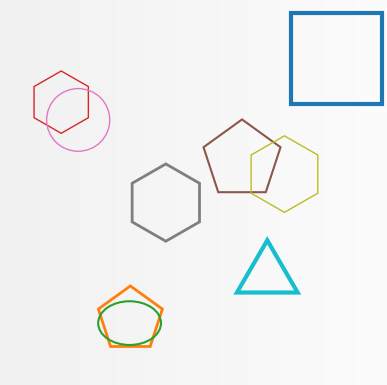[{"shape": "square", "thickness": 3, "radius": 0.59, "center": [0.868, 0.847]}, {"shape": "pentagon", "thickness": 2, "radius": 0.43, "center": [0.336, 0.17]}, {"shape": "oval", "thickness": 1.5, "radius": 0.41, "center": [0.334, 0.161]}, {"shape": "hexagon", "thickness": 1, "radius": 0.4, "center": [0.158, 0.735]}, {"shape": "pentagon", "thickness": 1.5, "radius": 0.52, "center": [0.625, 0.585]}, {"shape": "circle", "thickness": 1, "radius": 0.41, "center": [0.202, 0.689]}, {"shape": "hexagon", "thickness": 2, "radius": 0.5, "center": [0.428, 0.474]}, {"shape": "hexagon", "thickness": 1, "radius": 0.5, "center": [0.734, 0.548]}, {"shape": "triangle", "thickness": 3, "radius": 0.45, "center": [0.69, 0.285]}]